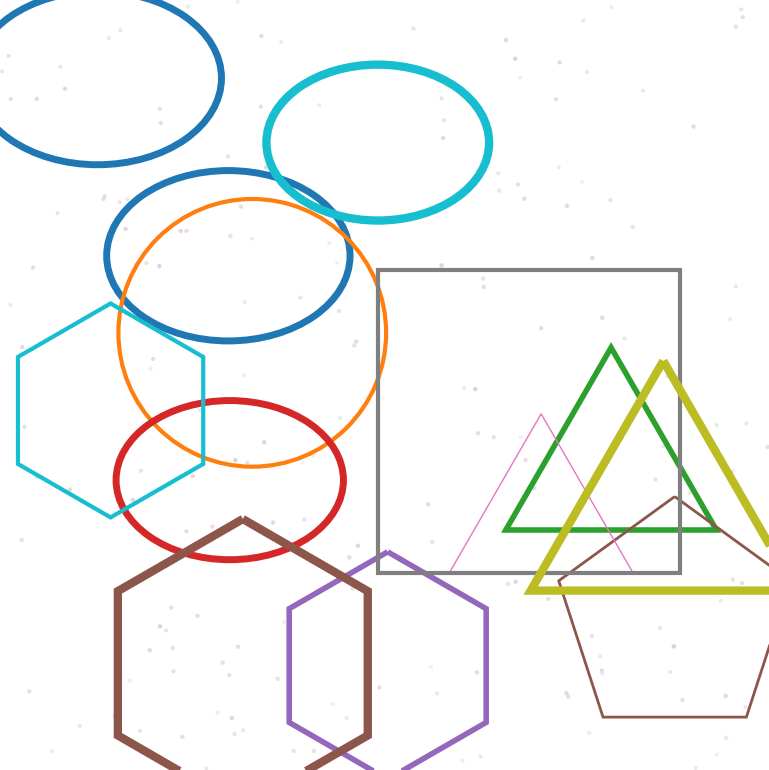[{"shape": "oval", "thickness": 2.5, "radius": 0.8, "center": [0.127, 0.899]}, {"shape": "oval", "thickness": 2.5, "radius": 0.79, "center": [0.297, 0.668]}, {"shape": "circle", "thickness": 1.5, "radius": 0.87, "center": [0.328, 0.568]}, {"shape": "triangle", "thickness": 2, "radius": 0.79, "center": [0.794, 0.391]}, {"shape": "oval", "thickness": 2.5, "radius": 0.74, "center": [0.298, 0.376]}, {"shape": "hexagon", "thickness": 2, "radius": 0.74, "center": [0.503, 0.136]}, {"shape": "hexagon", "thickness": 3, "radius": 0.94, "center": [0.315, 0.139]}, {"shape": "pentagon", "thickness": 1, "radius": 0.79, "center": [0.876, 0.197]}, {"shape": "triangle", "thickness": 0.5, "radius": 0.69, "center": [0.703, 0.325]}, {"shape": "square", "thickness": 1.5, "radius": 0.98, "center": [0.687, 0.453]}, {"shape": "triangle", "thickness": 3, "radius": 0.99, "center": [0.861, 0.332]}, {"shape": "oval", "thickness": 3, "radius": 0.72, "center": [0.491, 0.815]}, {"shape": "hexagon", "thickness": 1.5, "radius": 0.69, "center": [0.144, 0.467]}]